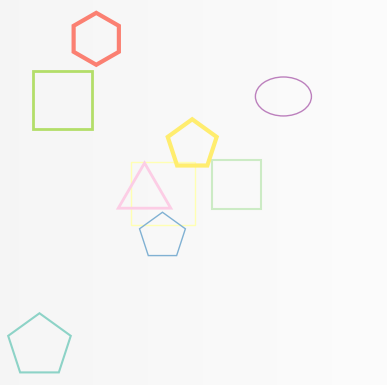[{"shape": "pentagon", "thickness": 1.5, "radius": 0.42, "center": [0.102, 0.101]}, {"shape": "square", "thickness": 1, "radius": 0.41, "center": [0.42, 0.497]}, {"shape": "hexagon", "thickness": 3, "radius": 0.34, "center": [0.248, 0.899]}, {"shape": "pentagon", "thickness": 1, "radius": 0.31, "center": [0.419, 0.386]}, {"shape": "square", "thickness": 2, "radius": 0.38, "center": [0.161, 0.74]}, {"shape": "triangle", "thickness": 2, "radius": 0.39, "center": [0.373, 0.498]}, {"shape": "oval", "thickness": 1, "radius": 0.36, "center": [0.731, 0.749]}, {"shape": "square", "thickness": 1.5, "radius": 0.32, "center": [0.611, 0.521]}, {"shape": "pentagon", "thickness": 3, "radius": 0.33, "center": [0.496, 0.624]}]